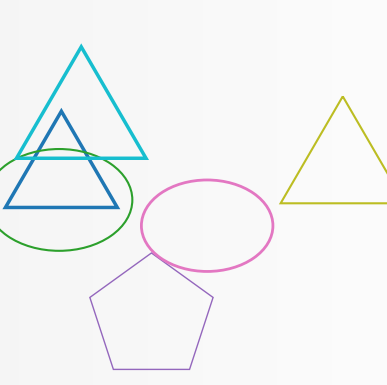[{"shape": "triangle", "thickness": 2.5, "radius": 0.83, "center": [0.158, 0.544]}, {"shape": "oval", "thickness": 1.5, "radius": 0.94, "center": [0.153, 0.481]}, {"shape": "pentagon", "thickness": 1, "radius": 0.84, "center": [0.391, 0.176]}, {"shape": "oval", "thickness": 2, "radius": 0.85, "center": [0.535, 0.414]}, {"shape": "triangle", "thickness": 1.5, "radius": 0.93, "center": [0.885, 0.565]}, {"shape": "triangle", "thickness": 2.5, "radius": 0.96, "center": [0.21, 0.685]}]